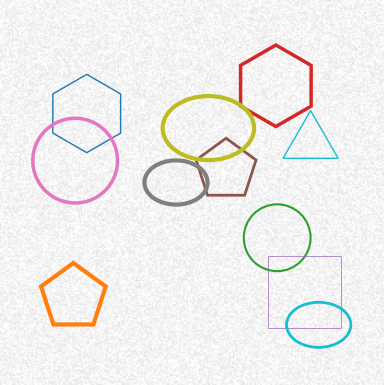[{"shape": "hexagon", "thickness": 1, "radius": 0.51, "center": [0.225, 0.705]}, {"shape": "pentagon", "thickness": 3, "radius": 0.44, "center": [0.191, 0.229]}, {"shape": "circle", "thickness": 1.5, "radius": 0.43, "center": [0.72, 0.382]}, {"shape": "hexagon", "thickness": 2.5, "radius": 0.53, "center": [0.717, 0.777]}, {"shape": "square", "thickness": 0.5, "radius": 0.47, "center": [0.791, 0.242]}, {"shape": "pentagon", "thickness": 2, "radius": 0.41, "center": [0.587, 0.559]}, {"shape": "circle", "thickness": 2.5, "radius": 0.55, "center": [0.195, 0.583]}, {"shape": "oval", "thickness": 3, "radius": 0.41, "center": [0.457, 0.526]}, {"shape": "oval", "thickness": 3, "radius": 0.59, "center": [0.541, 0.667]}, {"shape": "oval", "thickness": 2, "radius": 0.42, "center": [0.828, 0.156]}, {"shape": "triangle", "thickness": 1, "radius": 0.41, "center": [0.807, 0.63]}]